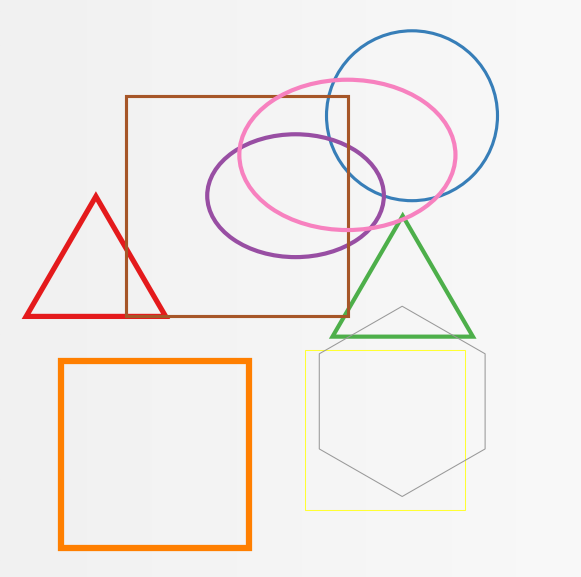[{"shape": "triangle", "thickness": 2.5, "radius": 0.69, "center": [0.165, 0.521]}, {"shape": "circle", "thickness": 1.5, "radius": 0.74, "center": [0.709, 0.799]}, {"shape": "triangle", "thickness": 2, "radius": 0.7, "center": [0.693, 0.486]}, {"shape": "oval", "thickness": 2, "radius": 0.76, "center": [0.508, 0.66]}, {"shape": "square", "thickness": 3, "radius": 0.81, "center": [0.267, 0.213]}, {"shape": "square", "thickness": 0.5, "radius": 0.69, "center": [0.662, 0.255]}, {"shape": "square", "thickness": 1.5, "radius": 0.95, "center": [0.407, 0.642]}, {"shape": "oval", "thickness": 2, "radius": 0.93, "center": [0.598, 0.731]}, {"shape": "hexagon", "thickness": 0.5, "radius": 0.82, "center": [0.692, 0.304]}]